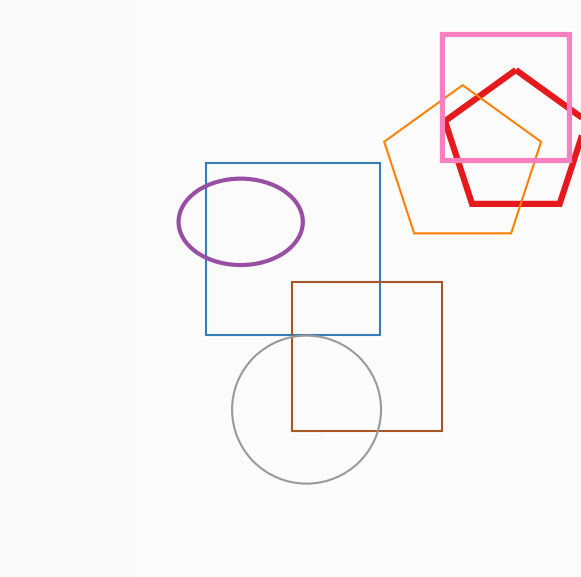[{"shape": "pentagon", "thickness": 3, "radius": 0.64, "center": [0.887, 0.75]}, {"shape": "square", "thickness": 1, "radius": 0.75, "center": [0.504, 0.568]}, {"shape": "oval", "thickness": 2, "radius": 0.53, "center": [0.414, 0.615]}, {"shape": "pentagon", "thickness": 1, "radius": 0.71, "center": [0.796, 0.71]}, {"shape": "square", "thickness": 1, "radius": 0.65, "center": [0.631, 0.382]}, {"shape": "square", "thickness": 2.5, "radius": 0.54, "center": [0.869, 0.83]}, {"shape": "circle", "thickness": 1, "radius": 0.64, "center": [0.527, 0.29]}]